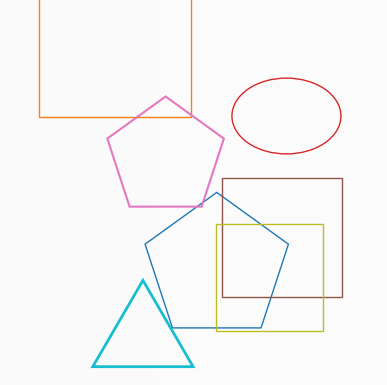[{"shape": "pentagon", "thickness": 1, "radius": 0.97, "center": [0.559, 0.306]}, {"shape": "square", "thickness": 1, "radius": 0.98, "center": [0.297, 0.891]}, {"shape": "oval", "thickness": 1, "radius": 0.7, "center": [0.739, 0.699]}, {"shape": "square", "thickness": 1, "radius": 0.78, "center": [0.728, 0.383]}, {"shape": "pentagon", "thickness": 1.5, "radius": 0.79, "center": [0.427, 0.591]}, {"shape": "square", "thickness": 1, "radius": 0.69, "center": [0.695, 0.278]}, {"shape": "triangle", "thickness": 2, "radius": 0.75, "center": [0.369, 0.122]}]